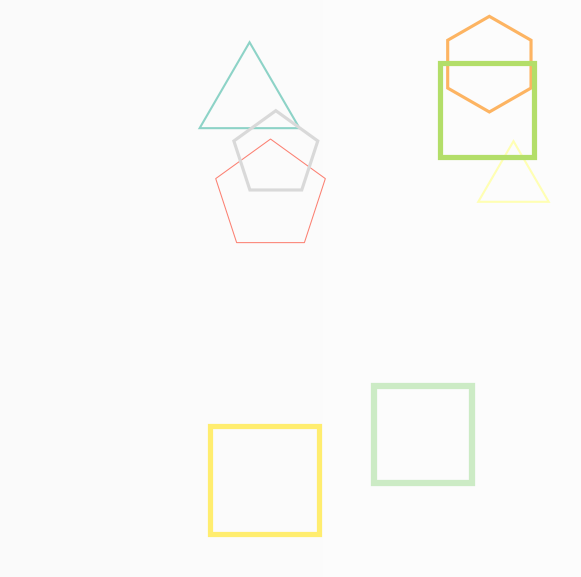[{"shape": "triangle", "thickness": 1, "radius": 0.5, "center": [0.429, 0.827]}, {"shape": "triangle", "thickness": 1, "radius": 0.35, "center": [0.883, 0.685]}, {"shape": "pentagon", "thickness": 0.5, "radius": 0.5, "center": [0.465, 0.659]}, {"shape": "hexagon", "thickness": 1.5, "radius": 0.41, "center": [0.842, 0.888]}, {"shape": "square", "thickness": 2.5, "radius": 0.41, "center": [0.838, 0.809]}, {"shape": "pentagon", "thickness": 1.5, "radius": 0.38, "center": [0.475, 0.732]}, {"shape": "square", "thickness": 3, "radius": 0.42, "center": [0.727, 0.246]}, {"shape": "square", "thickness": 2.5, "radius": 0.47, "center": [0.456, 0.168]}]